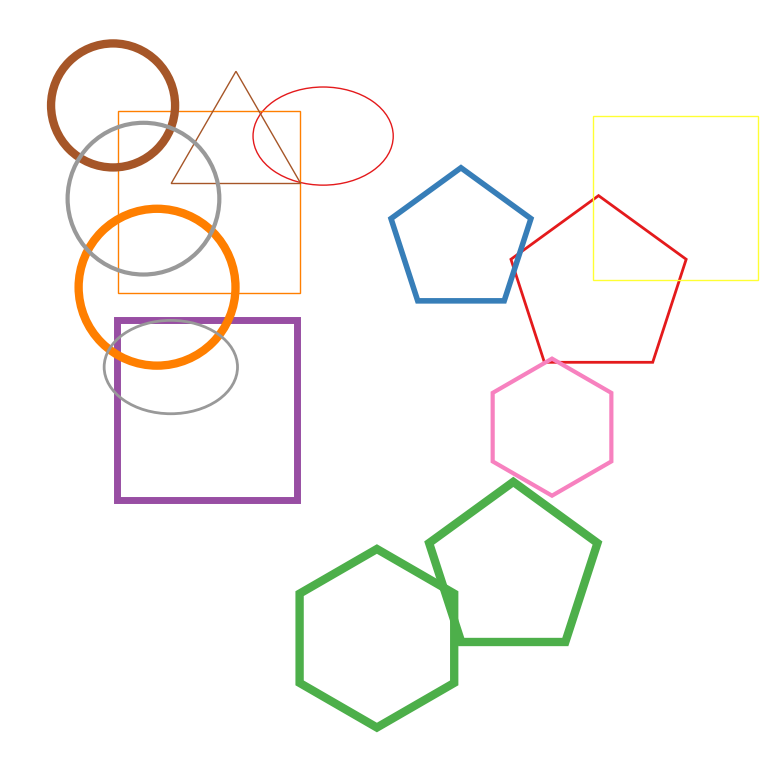[{"shape": "oval", "thickness": 0.5, "radius": 0.46, "center": [0.42, 0.823]}, {"shape": "pentagon", "thickness": 1, "radius": 0.6, "center": [0.777, 0.626]}, {"shape": "pentagon", "thickness": 2, "radius": 0.48, "center": [0.599, 0.687]}, {"shape": "hexagon", "thickness": 3, "radius": 0.58, "center": [0.489, 0.171]}, {"shape": "pentagon", "thickness": 3, "radius": 0.57, "center": [0.667, 0.259]}, {"shape": "square", "thickness": 2.5, "radius": 0.58, "center": [0.269, 0.468]}, {"shape": "circle", "thickness": 3, "radius": 0.51, "center": [0.204, 0.627]}, {"shape": "square", "thickness": 0.5, "radius": 0.59, "center": [0.272, 0.738]}, {"shape": "square", "thickness": 0.5, "radius": 0.54, "center": [0.878, 0.743]}, {"shape": "circle", "thickness": 3, "radius": 0.4, "center": [0.147, 0.863]}, {"shape": "triangle", "thickness": 0.5, "radius": 0.49, "center": [0.306, 0.81]}, {"shape": "hexagon", "thickness": 1.5, "radius": 0.44, "center": [0.717, 0.445]}, {"shape": "oval", "thickness": 1, "radius": 0.43, "center": [0.222, 0.523]}, {"shape": "circle", "thickness": 1.5, "radius": 0.49, "center": [0.186, 0.742]}]